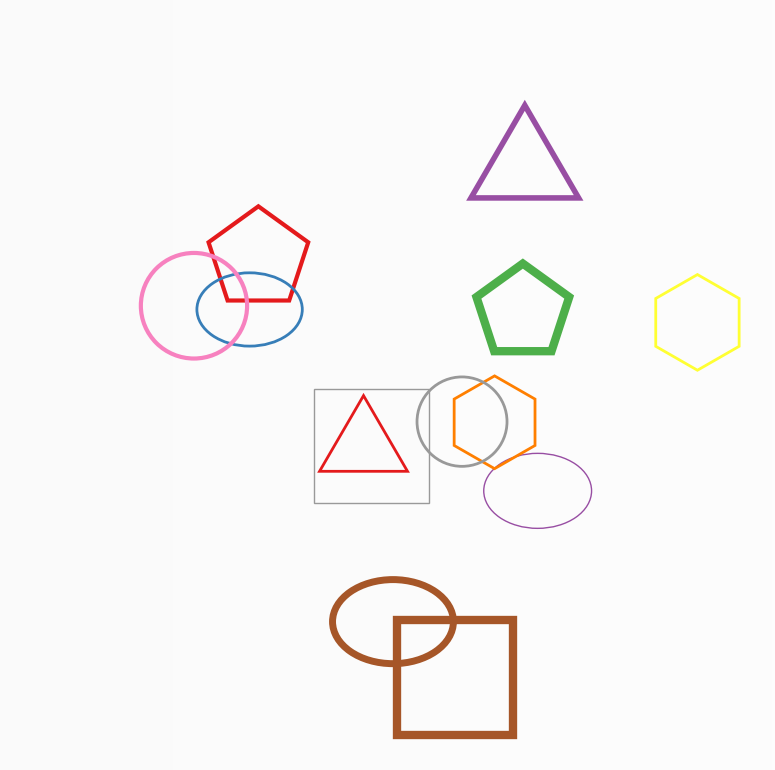[{"shape": "pentagon", "thickness": 1.5, "radius": 0.34, "center": [0.333, 0.664]}, {"shape": "triangle", "thickness": 1, "radius": 0.33, "center": [0.469, 0.421]}, {"shape": "oval", "thickness": 1, "radius": 0.34, "center": [0.322, 0.598]}, {"shape": "pentagon", "thickness": 3, "radius": 0.31, "center": [0.675, 0.595]}, {"shape": "oval", "thickness": 0.5, "radius": 0.35, "center": [0.694, 0.363]}, {"shape": "triangle", "thickness": 2, "radius": 0.4, "center": [0.677, 0.783]}, {"shape": "hexagon", "thickness": 1, "radius": 0.3, "center": [0.638, 0.452]}, {"shape": "hexagon", "thickness": 1, "radius": 0.31, "center": [0.9, 0.581]}, {"shape": "square", "thickness": 3, "radius": 0.37, "center": [0.587, 0.121]}, {"shape": "oval", "thickness": 2.5, "radius": 0.39, "center": [0.507, 0.193]}, {"shape": "circle", "thickness": 1.5, "radius": 0.34, "center": [0.25, 0.603]}, {"shape": "circle", "thickness": 1, "radius": 0.29, "center": [0.596, 0.452]}, {"shape": "square", "thickness": 0.5, "radius": 0.37, "center": [0.48, 0.421]}]